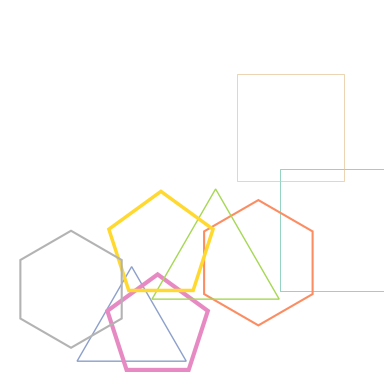[{"shape": "square", "thickness": 0.5, "radius": 0.79, "center": [0.885, 0.403]}, {"shape": "hexagon", "thickness": 1.5, "radius": 0.81, "center": [0.671, 0.318]}, {"shape": "triangle", "thickness": 1, "radius": 0.82, "center": [0.342, 0.144]}, {"shape": "pentagon", "thickness": 3, "radius": 0.69, "center": [0.409, 0.15]}, {"shape": "triangle", "thickness": 1, "radius": 0.95, "center": [0.56, 0.318]}, {"shape": "pentagon", "thickness": 2.5, "radius": 0.71, "center": [0.418, 0.361]}, {"shape": "square", "thickness": 0.5, "radius": 0.7, "center": [0.755, 0.668]}, {"shape": "hexagon", "thickness": 1.5, "radius": 0.76, "center": [0.185, 0.249]}]